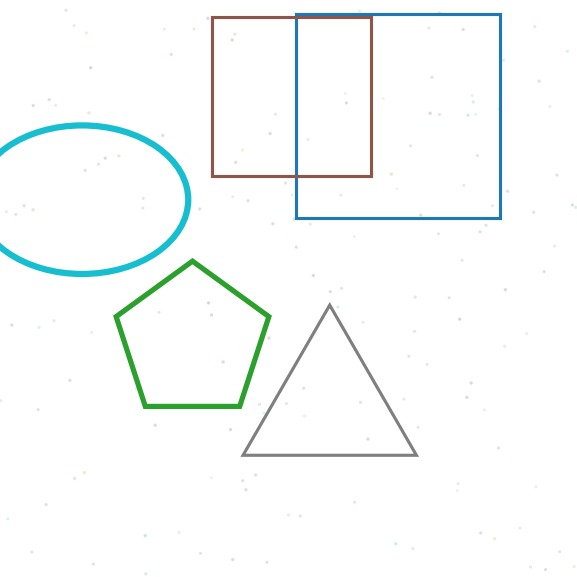[{"shape": "square", "thickness": 1.5, "radius": 0.88, "center": [0.69, 0.798]}, {"shape": "pentagon", "thickness": 2.5, "radius": 0.7, "center": [0.333, 0.408]}, {"shape": "square", "thickness": 1.5, "radius": 0.69, "center": [0.505, 0.833]}, {"shape": "triangle", "thickness": 1.5, "radius": 0.87, "center": [0.571, 0.297]}, {"shape": "oval", "thickness": 3, "radius": 0.92, "center": [0.142, 0.653]}]